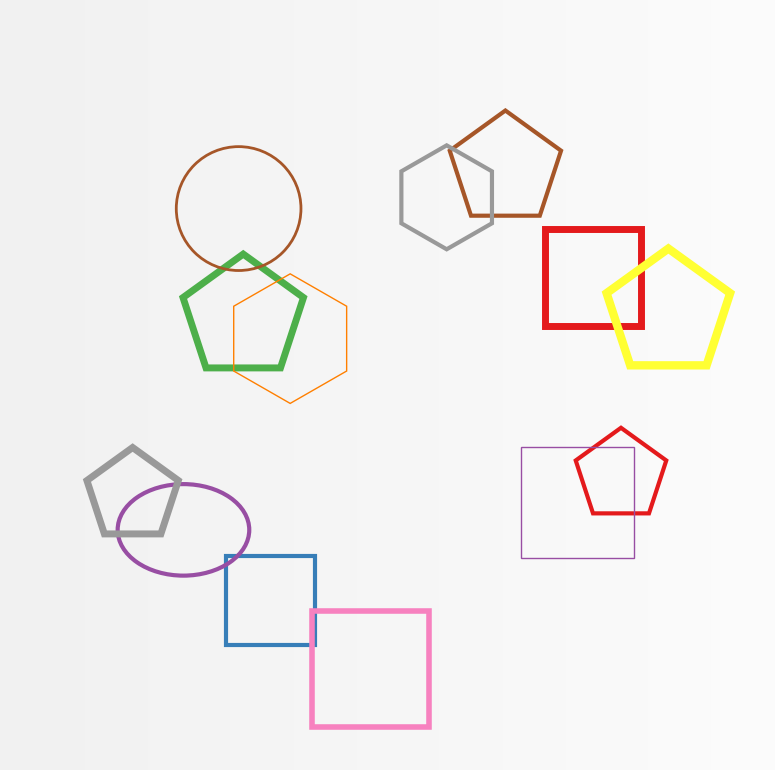[{"shape": "pentagon", "thickness": 1.5, "radius": 0.31, "center": [0.801, 0.383]}, {"shape": "square", "thickness": 2.5, "radius": 0.31, "center": [0.765, 0.64]}, {"shape": "square", "thickness": 1.5, "radius": 0.29, "center": [0.349, 0.22]}, {"shape": "pentagon", "thickness": 2.5, "radius": 0.41, "center": [0.314, 0.588]}, {"shape": "oval", "thickness": 1.5, "radius": 0.42, "center": [0.237, 0.312]}, {"shape": "square", "thickness": 0.5, "radius": 0.36, "center": [0.746, 0.347]}, {"shape": "hexagon", "thickness": 0.5, "radius": 0.42, "center": [0.374, 0.56]}, {"shape": "pentagon", "thickness": 3, "radius": 0.42, "center": [0.862, 0.593]}, {"shape": "circle", "thickness": 1, "radius": 0.4, "center": [0.308, 0.729]}, {"shape": "pentagon", "thickness": 1.5, "radius": 0.38, "center": [0.652, 0.781]}, {"shape": "square", "thickness": 2, "radius": 0.38, "center": [0.478, 0.131]}, {"shape": "pentagon", "thickness": 2.5, "radius": 0.31, "center": [0.171, 0.357]}, {"shape": "hexagon", "thickness": 1.5, "radius": 0.34, "center": [0.576, 0.744]}]